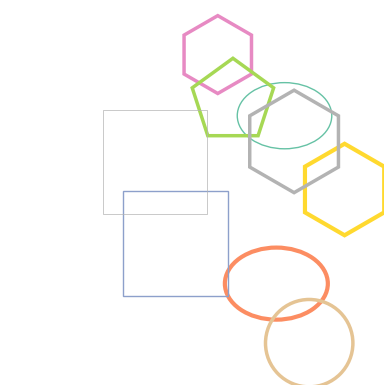[{"shape": "oval", "thickness": 1, "radius": 0.61, "center": [0.739, 0.699]}, {"shape": "oval", "thickness": 3, "radius": 0.67, "center": [0.718, 0.263]}, {"shape": "square", "thickness": 1, "radius": 0.69, "center": [0.456, 0.367]}, {"shape": "hexagon", "thickness": 2.5, "radius": 0.51, "center": [0.566, 0.858]}, {"shape": "pentagon", "thickness": 2.5, "radius": 0.56, "center": [0.605, 0.737]}, {"shape": "hexagon", "thickness": 3, "radius": 0.59, "center": [0.895, 0.508]}, {"shape": "circle", "thickness": 2.5, "radius": 0.57, "center": [0.803, 0.109]}, {"shape": "square", "thickness": 0.5, "radius": 0.67, "center": [0.402, 0.579]}, {"shape": "hexagon", "thickness": 2.5, "radius": 0.67, "center": [0.764, 0.633]}]